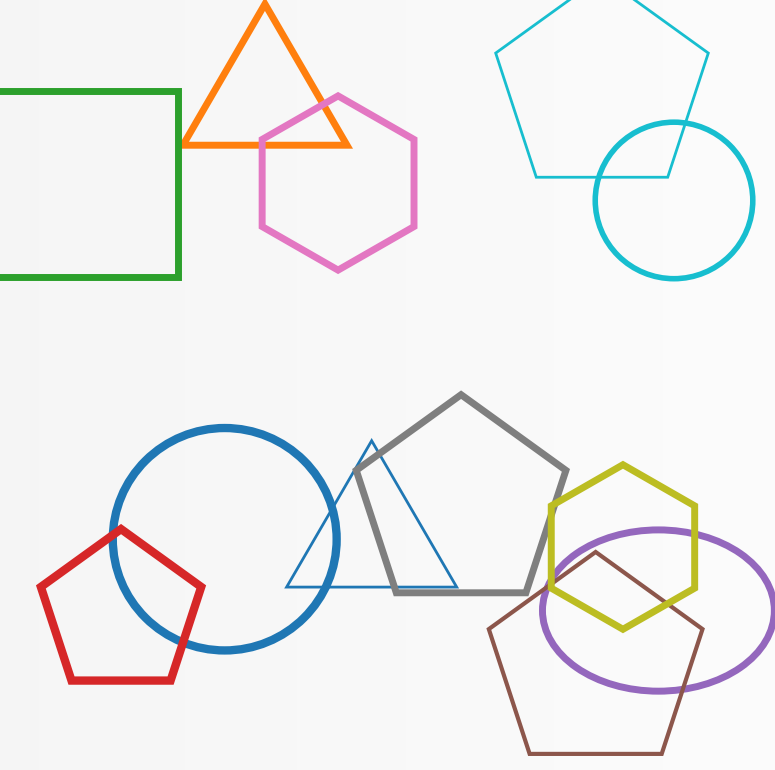[{"shape": "triangle", "thickness": 1, "radius": 0.63, "center": [0.48, 0.301]}, {"shape": "circle", "thickness": 3, "radius": 0.72, "center": [0.29, 0.3]}, {"shape": "triangle", "thickness": 2.5, "radius": 0.61, "center": [0.342, 0.873]}, {"shape": "square", "thickness": 2.5, "radius": 0.6, "center": [0.109, 0.762]}, {"shape": "pentagon", "thickness": 3, "radius": 0.54, "center": [0.156, 0.204]}, {"shape": "oval", "thickness": 2.5, "radius": 0.75, "center": [0.85, 0.207]}, {"shape": "pentagon", "thickness": 1.5, "radius": 0.72, "center": [0.769, 0.138]}, {"shape": "hexagon", "thickness": 2.5, "radius": 0.57, "center": [0.436, 0.762]}, {"shape": "pentagon", "thickness": 2.5, "radius": 0.71, "center": [0.595, 0.345]}, {"shape": "hexagon", "thickness": 2.5, "radius": 0.53, "center": [0.804, 0.29]}, {"shape": "circle", "thickness": 2, "radius": 0.51, "center": [0.87, 0.74]}, {"shape": "pentagon", "thickness": 1, "radius": 0.72, "center": [0.777, 0.886]}]